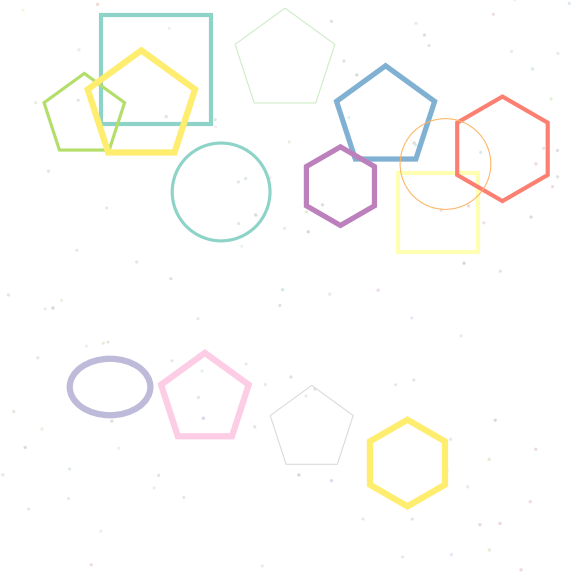[{"shape": "circle", "thickness": 1.5, "radius": 0.42, "center": [0.383, 0.667]}, {"shape": "square", "thickness": 2, "radius": 0.47, "center": [0.271, 0.879]}, {"shape": "square", "thickness": 2, "radius": 0.34, "center": [0.758, 0.631]}, {"shape": "oval", "thickness": 3, "radius": 0.35, "center": [0.191, 0.329]}, {"shape": "hexagon", "thickness": 2, "radius": 0.45, "center": [0.87, 0.741]}, {"shape": "pentagon", "thickness": 2.5, "radius": 0.45, "center": [0.668, 0.796]}, {"shape": "circle", "thickness": 0.5, "radius": 0.39, "center": [0.771, 0.715]}, {"shape": "pentagon", "thickness": 1.5, "radius": 0.37, "center": [0.146, 0.799]}, {"shape": "pentagon", "thickness": 3, "radius": 0.4, "center": [0.355, 0.308]}, {"shape": "pentagon", "thickness": 0.5, "radius": 0.38, "center": [0.54, 0.256]}, {"shape": "hexagon", "thickness": 2.5, "radius": 0.34, "center": [0.589, 0.677]}, {"shape": "pentagon", "thickness": 0.5, "radius": 0.45, "center": [0.493, 0.894]}, {"shape": "hexagon", "thickness": 3, "radius": 0.37, "center": [0.706, 0.197]}, {"shape": "pentagon", "thickness": 3, "radius": 0.49, "center": [0.245, 0.814]}]